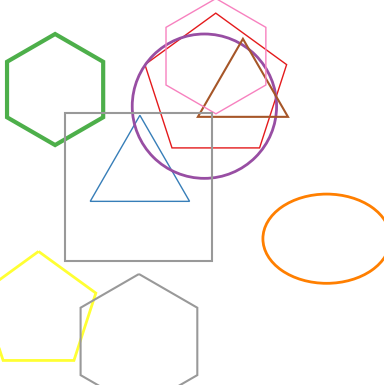[{"shape": "pentagon", "thickness": 1, "radius": 0.97, "center": [0.56, 0.772]}, {"shape": "triangle", "thickness": 1, "radius": 0.74, "center": [0.363, 0.552]}, {"shape": "hexagon", "thickness": 3, "radius": 0.72, "center": [0.143, 0.767]}, {"shape": "circle", "thickness": 2, "radius": 0.94, "center": [0.531, 0.724]}, {"shape": "oval", "thickness": 2, "radius": 0.83, "center": [0.848, 0.38]}, {"shape": "pentagon", "thickness": 2, "radius": 0.78, "center": [0.1, 0.19]}, {"shape": "triangle", "thickness": 1.5, "radius": 0.68, "center": [0.631, 0.764]}, {"shape": "hexagon", "thickness": 1, "radius": 0.75, "center": [0.561, 0.854]}, {"shape": "hexagon", "thickness": 1.5, "radius": 0.88, "center": [0.361, 0.113]}, {"shape": "square", "thickness": 1.5, "radius": 0.96, "center": [0.359, 0.514]}]